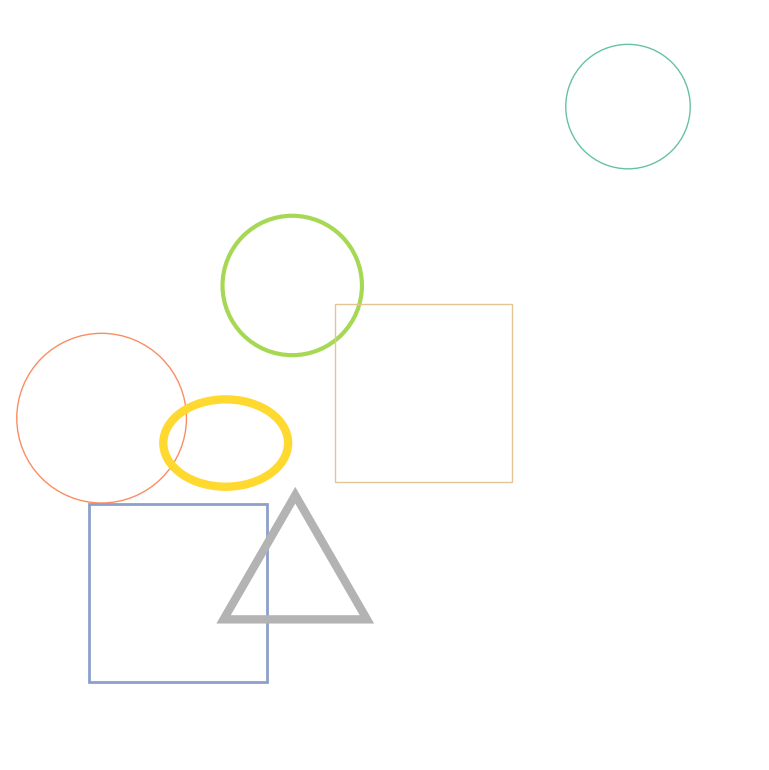[{"shape": "circle", "thickness": 0.5, "radius": 0.4, "center": [0.816, 0.862]}, {"shape": "circle", "thickness": 0.5, "radius": 0.55, "center": [0.132, 0.457]}, {"shape": "square", "thickness": 1, "radius": 0.58, "center": [0.231, 0.23]}, {"shape": "circle", "thickness": 1.5, "radius": 0.45, "center": [0.38, 0.629]}, {"shape": "oval", "thickness": 3, "radius": 0.41, "center": [0.293, 0.425]}, {"shape": "square", "thickness": 0.5, "radius": 0.58, "center": [0.55, 0.489]}, {"shape": "triangle", "thickness": 3, "radius": 0.54, "center": [0.383, 0.249]}]